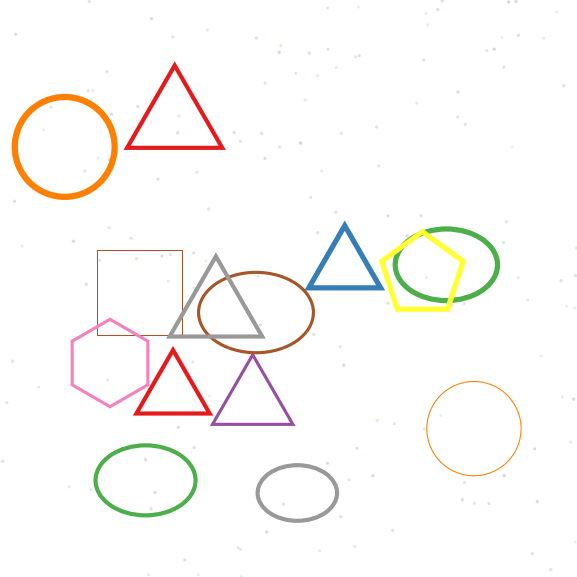[{"shape": "triangle", "thickness": 2, "radius": 0.37, "center": [0.3, 0.32]}, {"shape": "triangle", "thickness": 2, "radius": 0.48, "center": [0.302, 0.791]}, {"shape": "triangle", "thickness": 2.5, "radius": 0.36, "center": [0.597, 0.537]}, {"shape": "oval", "thickness": 2.5, "radius": 0.44, "center": [0.773, 0.541]}, {"shape": "oval", "thickness": 2, "radius": 0.43, "center": [0.252, 0.167]}, {"shape": "triangle", "thickness": 1.5, "radius": 0.4, "center": [0.438, 0.304]}, {"shape": "circle", "thickness": 3, "radius": 0.43, "center": [0.112, 0.745]}, {"shape": "circle", "thickness": 0.5, "radius": 0.41, "center": [0.821, 0.257]}, {"shape": "pentagon", "thickness": 2.5, "radius": 0.37, "center": [0.731, 0.524]}, {"shape": "square", "thickness": 0.5, "radius": 0.37, "center": [0.241, 0.492]}, {"shape": "oval", "thickness": 1.5, "radius": 0.5, "center": [0.443, 0.458]}, {"shape": "hexagon", "thickness": 1.5, "radius": 0.38, "center": [0.19, 0.371]}, {"shape": "oval", "thickness": 2, "radius": 0.34, "center": [0.515, 0.145]}, {"shape": "triangle", "thickness": 2, "radius": 0.46, "center": [0.374, 0.463]}]